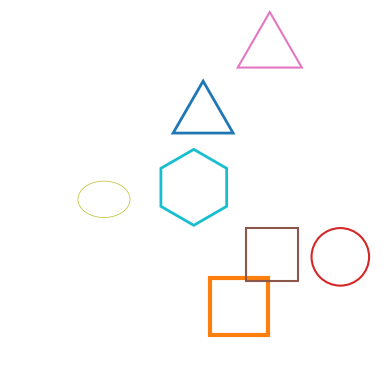[{"shape": "triangle", "thickness": 2, "radius": 0.45, "center": [0.528, 0.699]}, {"shape": "square", "thickness": 3, "radius": 0.38, "center": [0.62, 0.204]}, {"shape": "circle", "thickness": 1.5, "radius": 0.37, "center": [0.884, 0.333]}, {"shape": "square", "thickness": 1.5, "radius": 0.34, "center": [0.707, 0.34]}, {"shape": "triangle", "thickness": 1.5, "radius": 0.48, "center": [0.701, 0.873]}, {"shape": "oval", "thickness": 0.5, "radius": 0.34, "center": [0.27, 0.482]}, {"shape": "hexagon", "thickness": 2, "radius": 0.49, "center": [0.503, 0.513]}]